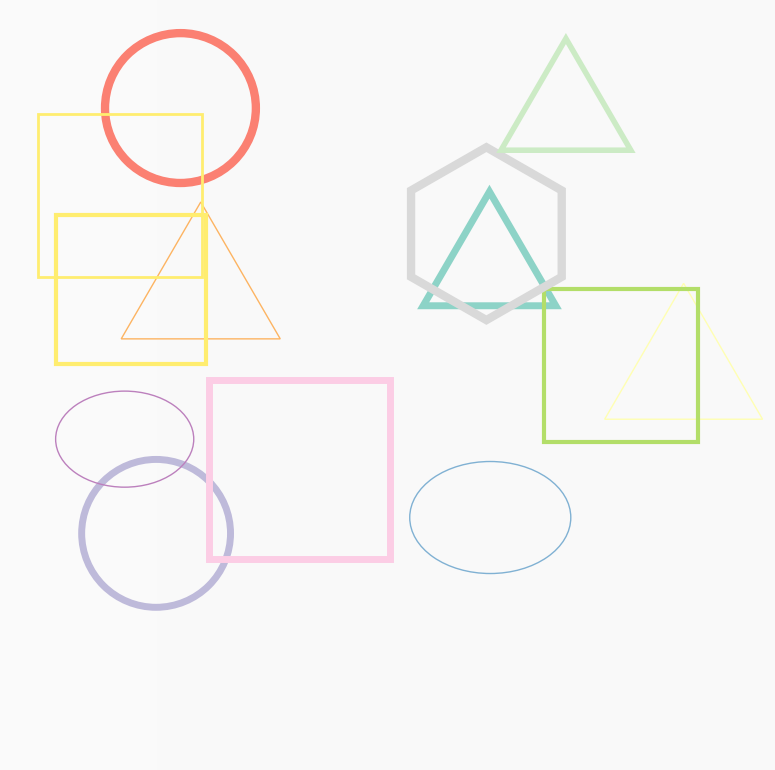[{"shape": "triangle", "thickness": 2.5, "radius": 0.49, "center": [0.632, 0.652]}, {"shape": "triangle", "thickness": 0.5, "radius": 0.59, "center": [0.882, 0.514]}, {"shape": "circle", "thickness": 2.5, "radius": 0.48, "center": [0.201, 0.307]}, {"shape": "circle", "thickness": 3, "radius": 0.49, "center": [0.233, 0.86]}, {"shape": "oval", "thickness": 0.5, "radius": 0.52, "center": [0.633, 0.328]}, {"shape": "triangle", "thickness": 0.5, "radius": 0.59, "center": [0.259, 0.619]}, {"shape": "square", "thickness": 1.5, "radius": 0.5, "center": [0.802, 0.525]}, {"shape": "square", "thickness": 2.5, "radius": 0.58, "center": [0.387, 0.39]}, {"shape": "hexagon", "thickness": 3, "radius": 0.56, "center": [0.628, 0.697]}, {"shape": "oval", "thickness": 0.5, "radius": 0.45, "center": [0.161, 0.43]}, {"shape": "triangle", "thickness": 2, "radius": 0.48, "center": [0.73, 0.853]}, {"shape": "square", "thickness": 1, "radius": 0.53, "center": [0.155, 0.746]}, {"shape": "square", "thickness": 1.5, "radius": 0.48, "center": [0.169, 0.623]}]